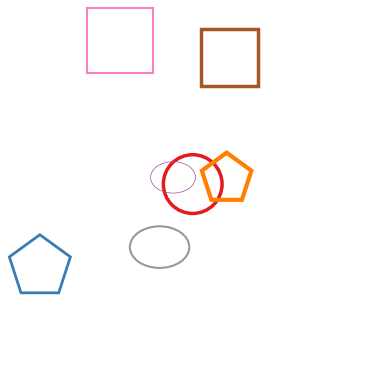[{"shape": "circle", "thickness": 2.5, "radius": 0.38, "center": [0.501, 0.522]}, {"shape": "pentagon", "thickness": 2, "radius": 0.42, "center": [0.104, 0.307]}, {"shape": "oval", "thickness": 0.5, "radius": 0.29, "center": [0.449, 0.539]}, {"shape": "pentagon", "thickness": 3, "radius": 0.34, "center": [0.589, 0.536]}, {"shape": "square", "thickness": 2.5, "radius": 0.37, "center": [0.596, 0.851]}, {"shape": "square", "thickness": 1.5, "radius": 0.43, "center": [0.312, 0.895]}, {"shape": "oval", "thickness": 1.5, "radius": 0.39, "center": [0.414, 0.358]}]